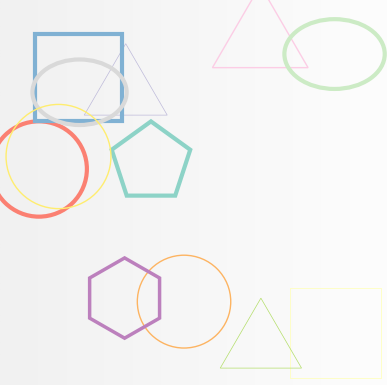[{"shape": "pentagon", "thickness": 3, "radius": 0.53, "center": [0.39, 0.578]}, {"shape": "square", "thickness": 0.5, "radius": 0.58, "center": [0.866, 0.134]}, {"shape": "triangle", "thickness": 0.5, "radius": 0.62, "center": [0.324, 0.763]}, {"shape": "circle", "thickness": 3, "radius": 0.62, "center": [0.1, 0.561]}, {"shape": "square", "thickness": 3, "radius": 0.56, "center": [0.203, 0.798]}, {"shape": "circle", "thickness": 1, "radius": 0.6, "center": [0.475, 0.217]}, {"shape": "triangle", "thickness": 0.5, "radius": 0.61, "center": [0.673, 0.104]}, {"shape": "triangle", "thickness": 1, "radius": 0.71, "center": [0.672, 0.896]}, {"shape": "oval", "thickness": 3, "radius": 0.61, "center": [0.205, 0.76]}, {"shape": "hexagon", "thickness": 2.5, "radius": 0.52, "center": [0.322, 0.226]}, {"shape": "oval", "thickness": 3, "radius": 0.65, "center": [0.863, 0.86]}, {"shape": "circle", "thickness": 1, "radius": 0.68, "center": [0.151, 0.593]}]